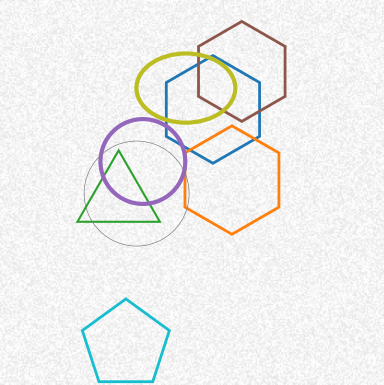[{"shape": "hexagon", "thickness": 2, "radius": 0.7, "center": [0.553, 0.716]}, {"shape": "hexagon", "thickness": 2, "radius": 0.7, "center": [0.602, 0.532]}, {"shape": "triangle", "thickness": 1.5, "radius": 0.62, "center": [0.308, 0.486]}, {"shape": "circle", "thickness": 3, "radius": 0.55, "center": [0.371, 0.581]}, {"shape": "hexagon", "thickness": 2, "radius": 0.65, "center": [0.628, 0.814]}, {"shape": "circle", "thickness": 0.5, "radius": 0.68, "center": [0.355, 0.497]}, {"shape": "oval", "thickness": 3, "radius": 0.64, "center": [0.483, 0.771]}, {"shape": "pentagon", "thickness": 2, "radius": 0.59, "center": [0.327, 0.105]}]